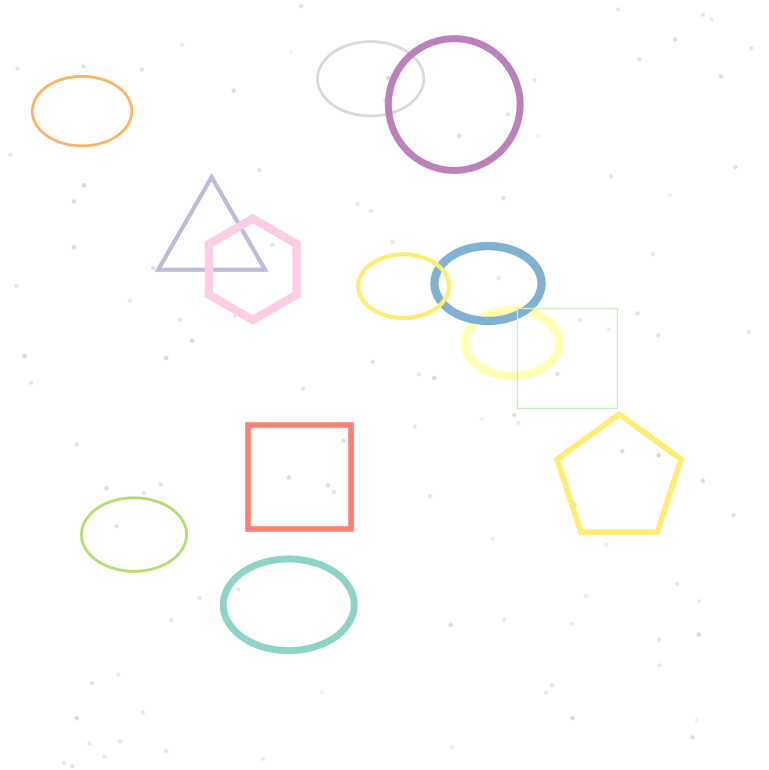[{"shape": "oval", "thickness": 2.5, "radius": 0.43, "center": [0.375, 0.215]}, {"shape": "oval", "thickness": 3, "radius": 0.31, "center": [0.665, 0.555]}, {"shape": "triangle", "thickness": 1.5, "radius": 0.4, "center": [0.275, 0.69]}, {"shape": "square", "thickness": 2, "radius": 0.34, "center": [0.389, 0.381]}, {"shape": "oval", "thickness": 3, "radius": 0.35, "center": [0.634, 0.632]}, {"shape": "oval", "thickness": 1, "radius": 0.32, "center": [0.107, 0.856]}, {"shape": "oval", "thickness": 1, "radius": 0.34, "center": [0.174, 0.306]}, {"shape": "hexagon", "thickness": 3, "radius": 0.33, "center": [0.328, 0.65]}, {"shape": "oval", "thickness": 1, "radius": 0.35, "center": [0.481, 0.898]}, {"shape": "circle", "thickness": 2.5, "radius": 0.43, "center": [0.59, 0.864]}, {"shape": "square", "thickness": 0.5, "radius": 0.33, "center": [0.737, 0.535]}, {"shape": "pentagon", "thickness": 2, "radius": 0.42, "center": [0.804, 0.377]}, {"shape": "oval", "thickness": 1.5, "radius": 0.29, "center": [0.524, 0.628]}]